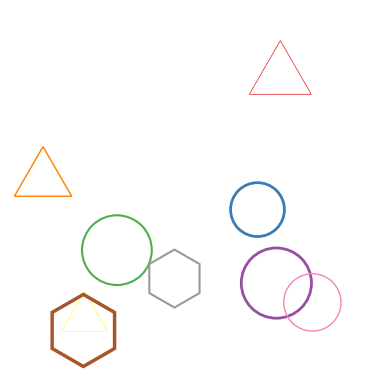[{"shape": "triangle", "thickness": 0.5, "radius": 0.46, "center": [0.728, 0.802]}, {"shape": "circle", "thickness": 2, "radius": 0.35, "center": [0.669, 0.456]}, {"shape": "circle", "thickness": 1.5, "radius": 0.45, "center": [0.304, 0.35]}, {"shape": "circle", "thickness": 2, "radius": 0.46, "center": [0.718, 0.265]}, {"shape": "triangle", "thickness": 1, "radius": 0.43, "center": [0.112, 0.533]}, {"shape": "triangle", "thickness": 0.5, "radius": 0.34, "center": [0.22, 0.174]}, {"shape": "hexagon", "thickness": 2.5, "radius": 0.47, "center": [0.217, 0.142]}, {"shape": "circle", "thickness": 1, "radius": 0.37, "center": [0.811, 0.214]}, {"shape": "hexagon", "thickness": 1.5, "radius": 0.38, "center": [0.453, 0.277]}]